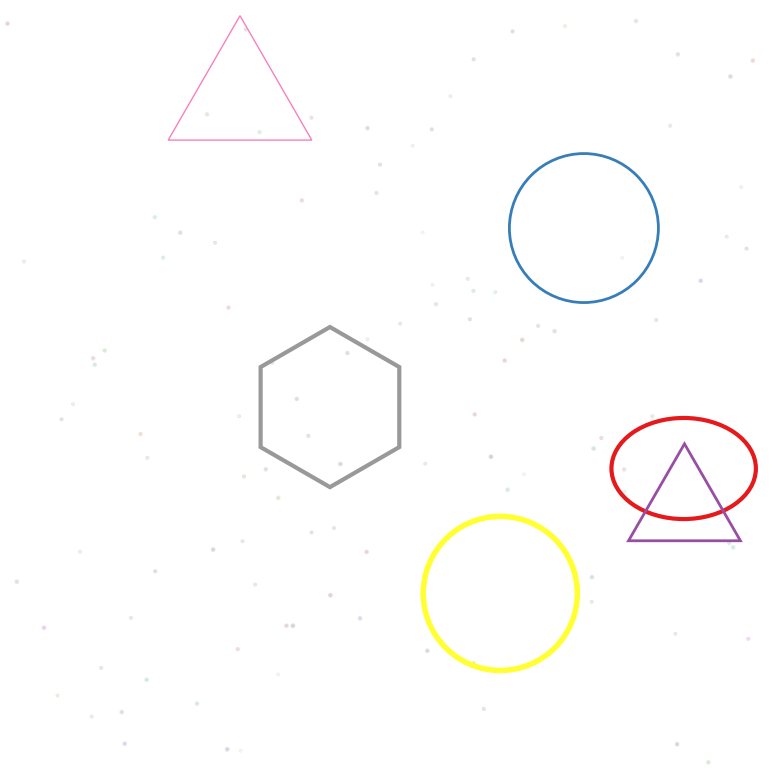[{"shape": "oval", "thickness": 1.5, "radius": 0.47, "center": [0.888, 0.392]}, {"shape": "circle", "thickness": 1, "radius": 0.48, "center": [0.758, 0.704]}, {"shape": "triangle", "thickness": 1, "radius": 0.42, "center": [0.889, 0.34]}, {"shape": "circle", "thickness": 2, "radius": 0.5, "center": [0.65, 0.229]}, {"shape": "triangle", "thickness": 0.5, "radius": 0.54, "center": [0.312, 0.872]}, {"shape": "hexagon", "thickness": 1.5, "radius": 0.52, "center": [0.429, 0.471]}]